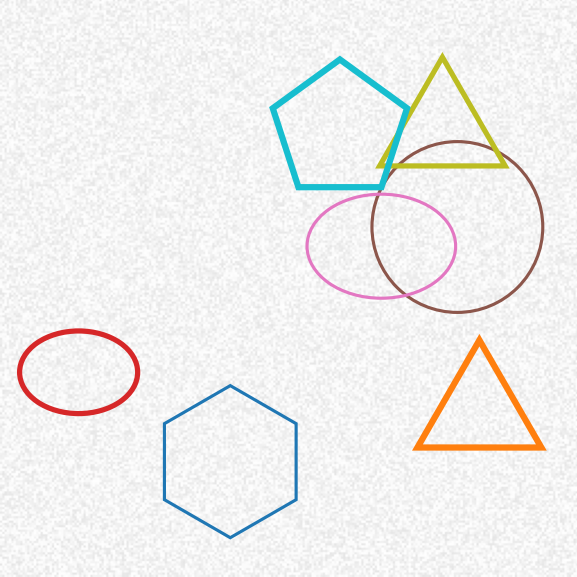[{"shape": "hexagon", "thickness": 1.5, "radius": 0.66, "center": [0.399, 0.2]}, {"shape": "triangle", "thickness": 3, "radius": 0.62, "center": [0.83, 0.286]}, {"shape": "oval", "thickness": 2.5, "radius": 0.51, "center": [0.136, 0.355]}, {"shape": "circle", "thickness": 1.5, "radius": 0.74, "center": [0.792, 0.606]}, {"shape": "oval", "thickness": 1.5, "radius": 0.64, "center": [0.66, 0.573]}, {"shape": "triangle", "thickness": 2.5, "radius": 0.63, "center": [0.766, 0.775]}, {"shape": "pentagon", "thickness": 3, "radius": 0.61, "center": [0.589, 0.774]}]